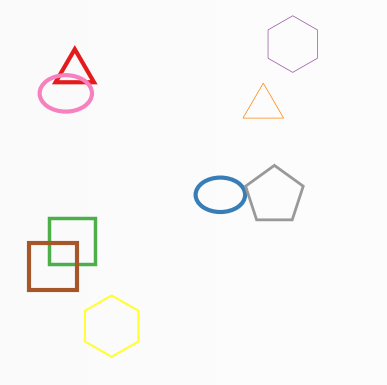[{"shape": "triangle", "thickness": 3, "radius": 0.29, "center": [0.193, 0.815]}, {"shape": "oval", "thickness": 3, "radius": 0.32, "center": [0.569, 0.494]}, {"shape": "square", "thickness": 2.5, "radius": 0.3, "center": [0.186, 0.375]}, {"shape": "hexagon", "thickness": 0.5, "radius": 0.37, "center": [0.755, 0.886]}, {"shape": "triangle", "thickness": 0.5, "radius": 0.3, "center": [0.679, 0.724]}, {"shape": "hexagon", "thickness": 1.5, "radius": 0.4, "center": [0.288, 0.153]}, {"shape": "square", "thickness": 3, "radius": 0.31, "center": [0.137, 0.308]}, {"shape": "oval", "thickness": 3, "radius": 0.34, "center": [0.17, 0.757]}, {"shape": "pentagon", "thickness": 2, "radius": 0.39, "center": [0.708, 0.492]}]